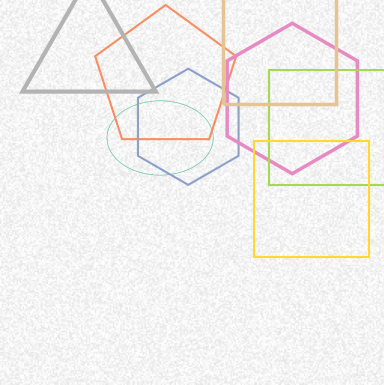[{"shape": "oval", "thickness": 0.5, "radius": 0.69, "center": [0.416, 0.642]}, {"shape": "pentagon", "thickness": 1.5, "radius": 0.96, "center": [0.43, 0.794]}, {"shape": "hexagon", "thickness": 1.5, "radius": 0.75, "center": [0.489, 0.671]}, {"shape": "hexagon", "thickness": 2.5, "radius": 0.98, "center": [0.759, 0.744]}, {"shape": "square", "thickness": 1.5, "radius": 0.75, "center": [0.85, 0.669]}, {"shape": "square", "thickness": 1.5, "radius": 0.75, "center": [0.809, 0.482]}, {"shape": "square", "thickness": 2.5, "radius": 0.74, "center": [0.726, 0.876]}, {"shape": "triangle", "thickness": 3, "radius": 1.0, "center": [0.232, 0.862]}]